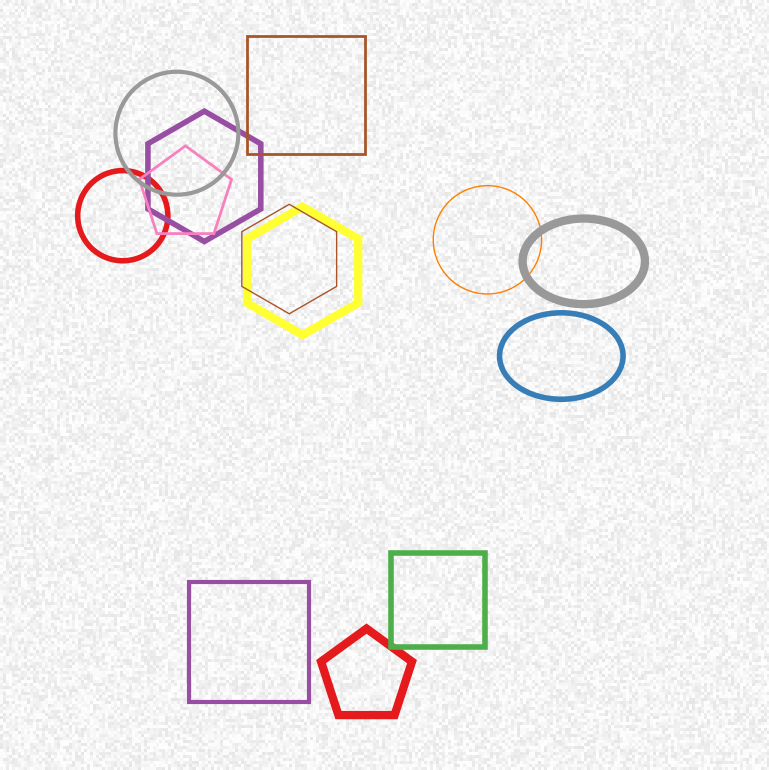[{"shape": "circle", "thickness": 2, "radius": 0.29, "center": [0.159, 0.72]}, {"shape": "pentagon", "thickness": 3, "radius": 0.31, "center": [0.476, 0.122]}, {"shape": "oval", "thickness": 2, "radius": 0.4, "center": [0.729, 0.538]}, {"shape": "square", "thickness": 2, "radius": 0.3, "center": [0.569, 0.221]}, {"shape": "square", "thickness": 1.5, "radius": 0.39, "center": [0.323, 0.166]}, {"shape": "hexagon", "thickness": 2, "radius": 0.42, "center": [0.265, 0.771]}, {"shape": "circle", "thickness": 0.5, "radius": 0.35, "center": [0.633, 0.689]}, {"shape": "hexagon", "thickness": 3, "radius": 0.42, "center": [0.393, 0.648]}, {"shape": "square", "thickness": 1, "radius": 0.38, "center": [0.398, 0.877]}, {"shape": "hexagon", "thickness": 0.5, "radius": 0.36, "center": [0.376, 0.664]}, {"shape": "pentagon", "thickness": 1, "radius": 0.31, "center": [0.241, 0.748]}, {"shape": "oval", "thickness": 3, "radius": 0.4, "center": [0.758, 0.661]}, {"shape": "circle", "thickness": 1.5, "radius": 0.4, "center": [0.23, 0.827]}]